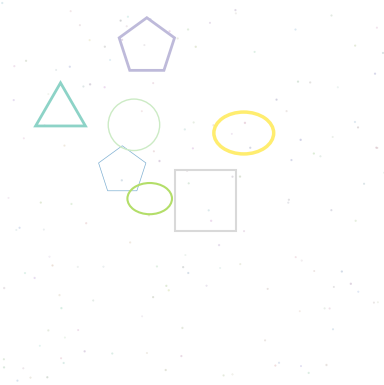[{"shape": "triangle", "thickness": 2, "radius": 0.37, "center": [0.157, 0.71]}, {"shape": "pentagon", "thickness": 2, "radius": 0.38, "center": [0.381, 0.878]}, {"shape": "pentagon", "thickness": 0.5, "radius": 0.32, "center": [0.318, 0.557]}, {"shape": "oval", "thickness": 1.5, "radius": 0.29, "center": [0.389, 0.484]}, {"shape": "square", "thickness": 1.5, "radius": 0.4, "center": [0.534, 0.478]}, {"shape": "circle", "thickness": 1, "radius": 0.33, "center": [0.348, 0.676]}, {"shape": "oval", "thickness": 2.5, "radius": 0.39, "center": [0.633, 0.655]}]